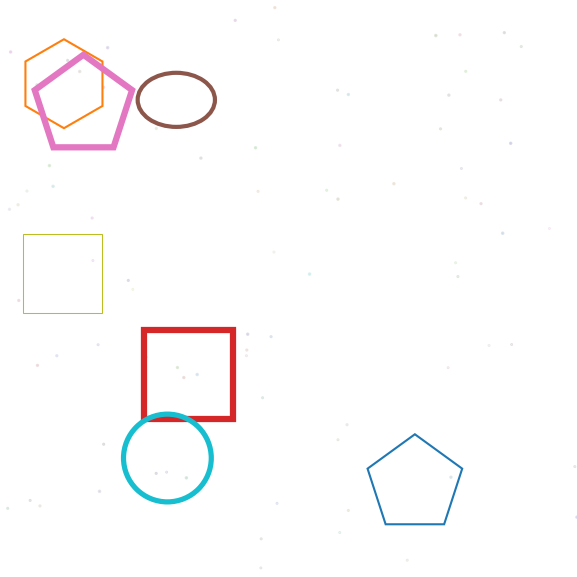[{"shape": "pentagon", "thickness": 1, "radius": 0.43, "center": [0.718, 0.161]}, {"shape": "hexagon", "thickness": 1, "radius": 0.39, "center": [0.111, 0.854]}, {"shape": "square", "thickness": 3, "radius": 0.38, "center": [0.326, 0.35]}, {"shape": "oval", "thickness": 2, "radius": 0.33, "center": [0.305, 0.826]}, {"shape": "pentagon", "thickness": 3, "radius": 0.44, "center": [0.144, 0.816]}, {"shape": "square", "thickness": 0.5, "radius": 0.34, "center": [0.108, 0.526]}, {"shape": "circle", "thickness": 2.5, "radius": 0.38, "center": [0.29, 0.206]}]